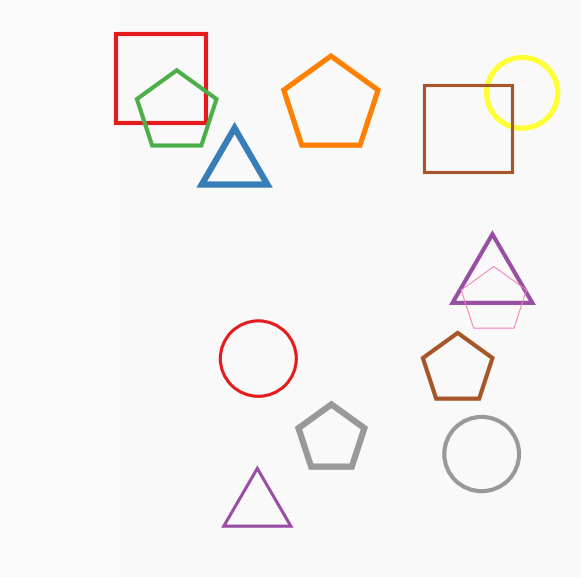[{"shape": "circle", "thickness": 1.5, "radius": 0.33, "center": [0.444, 0.378]}, {"shape": "square", "thickness": 2, "radius": 0.39, "center": [0.277, 0.863]}, {"shape": "triangle", "thickness": 3, "radius": 0.33, "center": [0.404, 0.712]}, {"shape": "pentagon", "thickness": 2, "radius": 0.36, "center": [0.304, 0.805]}, {"shape": "triangle", "thickness": 1.5, "radius": 0.33, "center": [0.443, 0.121]}, {"shape": "triangle", "thickness": 2, "radius": 0.4, "center": [0.847, 0.514]}, {"shape": "pentagon", "thickness": 2.5, "radius": 0.43, "center": [0.569, 0.817]}, {"shape": "circle", "thickness": 2.5, "radius": 0.31, "center": [0.898, 0.838]}, {"shape": "square", "thickness": 1.5, "radius": 0.38, "center": [0.805, 0.776]}, {"shape": "pentagon", "thickness": 2, "radius": 0.31, "center": [0.787, 0.36]}, {"shape": "pentagon", "thickness": 0.5, "radius": 0.3, "center": [0.85, 0.479]}, {"shape": "pentagon", "thickness": 3, "radius": 0.3, "center": [0.57, 0.239]}, {"shape": "circle", "thickness": 2, "radius": 0.32, "center": [0.829, 0.213]}]